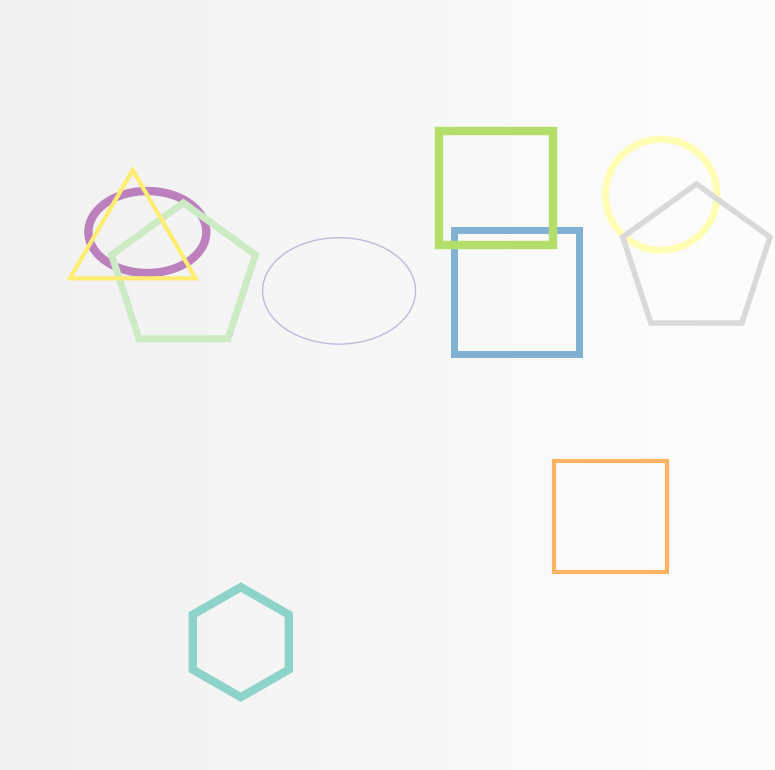[{"shape": "hexagon", "thickness": 3, "radius": 0.36, "center": [0.311, 0.166]}, {"shape": "circle", "thickness": 2.5, "radius": 0.36, "center": [0.853, 0.747]}, {"shape": "oval", "thickness": 0.5, "radius": 0.49, "center": [0.437, 0.622]}, {"shape": "square", "thickness": 2.5, "radius": 0.4, "center": [0.666, 0.621]}, {"shape": "square", "thickness": 1.5, "radius": 0.36, "center": [0.788, 0.329]}, {"shape": "square", "thickness": 3, "radius": 0.37, "center": [0.64, 0.756]}, {"shape": "pentagon", "thickness": 2, "radius": 0.5, "center": [0.899, 0.661]}, {"shape": "oval", "thickness": 3, "radius": 0.38, "center": [0.19, 0.699]}, {"shape": "pentagon", "thickness": 2.5, "radius": 0.49, "center": [0.237, 0.639]}, {"shape": "triangle", "thickness": 1.5, "radius": 0.47, "center": [0.171, 0.685]}]